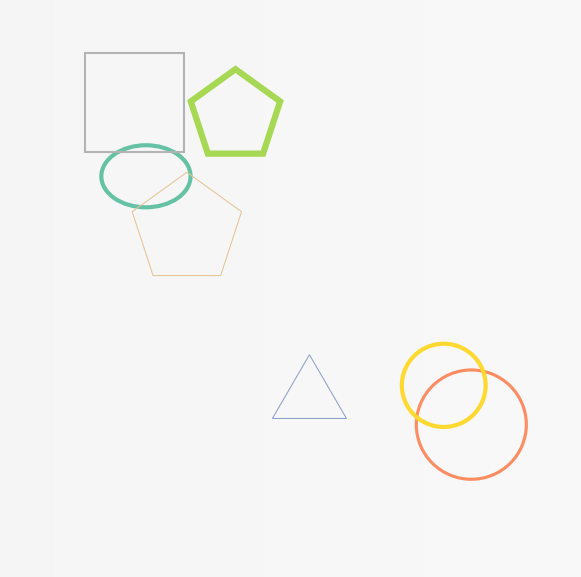[{"shape": "oval", "thickness": 2, "radius": 0.38, "center": [0.251, 0.694]}, {"shape": "circle", "thickness": 1.5, "radius": 0.47, "center": [0.811, 0.264]}, {"shape": "triangle", "thickness": 0.5, "radius": 0.37, "center": [0.532, 0.311]}, {"shape": "pentagon", "thickness": 3, "radius": 0.4, "center": [0.405, 0.799]}, {"shape": "circle", "thickness": 2, "radius": 0.36, "center": [0.763, 0.332]}, {"shape": "pentagon", "thickness": 0.5, "radius": 0.49, "center": [0.321, 0.602]}, {"shape": "square", "thickness": 1, "radius": 0.43, "center": [0.231, 0.822]}]